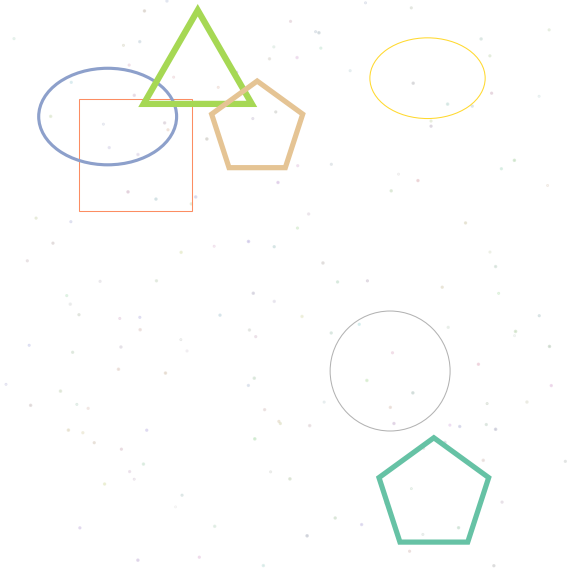[{"shape": "pentagon", "thickness": 2.5, "radius": 0.5, "center": [0.751, 0.141]}, {"shape": "square", "thickness": 0.5, "radius": 0.49, "center": [0.235, 0.731]}, {"shape": "oval", "thickness": 1.5, "radius": 0.6, "center": [0.186, 0.797]}, {"shape": "triangle", "thickness": 3, "radius": 0.54, "center": [0.342, 0.873]}, {"shape": "oval", "thickness": 0.5, "radius": 0.5, "center": [0.74, 0.864]}, {"shape": "pentagon", "thickness": 2.5, "radius": 0.41, "center": [0.445, 0.776]}, {"shape": "circle", "thickness": 0.5, "radius": 0.52, "center": [0.676, 0.357]}]